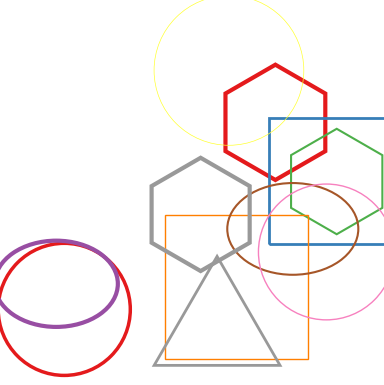[{"shape": "hexagon", "thickness": 3, "radius": 0.75, "center": [0.715, 0.682]}, {"shape": "circle", "thickness": 2.5, "radius": 0.86, "center": [0.167, 0.196]}, {"shape": "square", "thickness": 2, "radius": 0.82, "center": [0.862, 0.53]}, {"shape": "hexagon", "thickness": 1.5, "radius": 0.68, "center": [0.875, 0.529]}, {"shape": "oval", "thickness": 3, "radius": 0.8, "center": [0.146, 0.263]}, {"shape": "square", "thickness": 1, "radius": 0.93, "center": [0.615, 0.254]}, {"shape": "circle", "thickness": 0.5, "radius": 0.97, "center": [0.595, 0.817]}, {"shape": "oval", "thickness": 1.5, "radius": 0.85, "center": [0.761, 0.405]}, {"shape": "circle", "thickness": 1, "radius": 0.88, "center": [0.848, 0.346]}, {"shape": "triangle", "thickness": 2, "radius": 0.94, "center": [0.564, 0.145]}, {"shape": "hexagon", "thickness": 3, "radius": 0.74, "center": [0.521, 0.443]}]